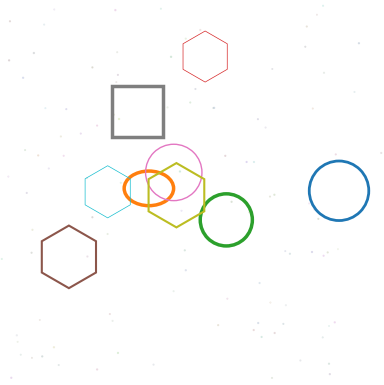[{"shape": "circle", "thickness": 2, "radius": 0.39, "center": [0.881, 0.504]}, {"shape": "oval", "thickness": 2.5, "radius": 0.32, "center": [0.387, 0.511]}, {"shape": "circle", "thickness": 2.5, "radius": 0.34, "center": [0.588, 0.429]}, {"shape": "hexagon", "thickness": 0.5, "radius": 0.33, "center": [0.533, 0.853]}, {"shape": "hexagon", "thickness": 1.5, "radius": 0.41, "center": [0.179, 0.333]}, {"shape": "circle", "thickness": 1, "radius": 0.37, "center": [0.451, 0.552]}, {"shape": "square", "thickness": 2.5, "radius": 0.33, "center": [0.357, 0.71]}, {"shape": "hexagon", "thickness": 1.5, "radius": 0.42, "center": [0.458, 0.493]}, {"shape": "hexagon", "thickness": 0.5, "radius": 0.34, "center": [0.28, 0.502]}]